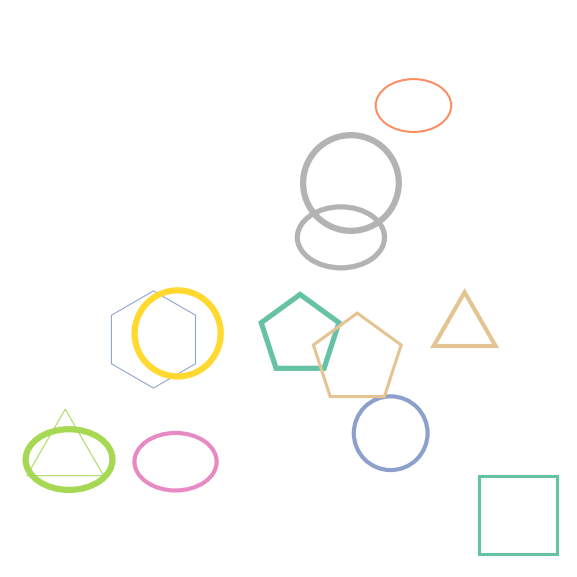[{"shape": "square", "thickness": 1.5, "radius": 0.34, "center": [0.898, 0.107]}, {"shape": "pentagon", "thickness": 2.5, "radius": 0.35, "center": [0.52, 0.419]}, {"shape": "oval", "thickness": 1, "radius": 0.33, "center": [0.716, 0.816]}, {"shape": "circle", "thickness": 2, "radius": 0.32, "center": [0.677, 0.249]}, {"shape": "hexagon", "thickness": 0.5, "radius": 0.42, "center": [0.266, 0.411]}, {"shape": "oval", "thickness": 2, "radius": 0.36, "center": [0.304, 0.2]}, {"shape": "oval", "thickness": 3, "radius": 0.38, "center": [0.12, 0.203]}, {"shape": "triangle", "thickness": 0.5, "radius": 0.38, "center": [0.113, 0.214]}, {"shape": "circle", "thickness": 3, "radius": 0.37, "center": [0.308, 0.422]}, {"shape": "triangle", "thickness": 2, "radius": 0.31, "center": [0.805, 0.431]}, {"shape": "pentagon", "thickness": 1.5, "radius": 0.4, "center": [0.619, 0.377]}, {"shape": "circle", "thickness": 3, "radius": 0.41, "center": [0.608, 0.682]}, {"shape": "oval", "thickness": 2.5, "radius": 0.38, "center": [0.59, 0.588]}]